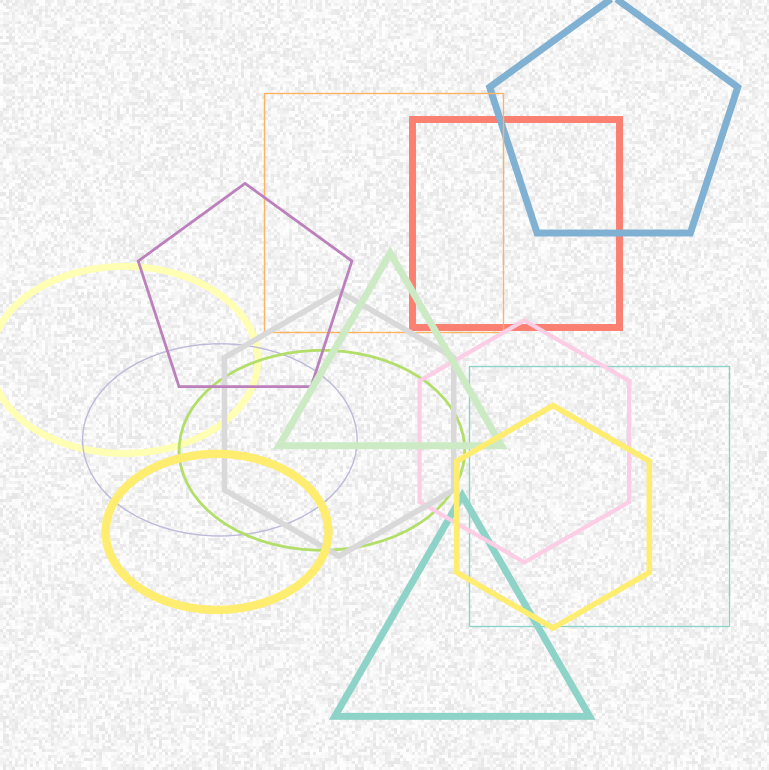[{"shape": "triangle", "thickness": 2.5, "radius": 0.96, "center": [0.6, 0.165]}, {"shape": "square", "thickness": 0.5, "radius": 0.84, "center": [0.778, 0.355]}, {"shape": "oval", "thickness": 2.5, "radius": 0.87, "center": [0.161, 0.533]}, {"shape": "oval", "thickness": 0.5, "radius": 0.89, "center": [0.286, 0.429]}, {"shape": "square", "thickness": 2.5, "radius": 0.67, "center": [0.67, 0.71]}, {"shape": "pentagon", "thickness": 2.5, "radius": 0.85, "center": [0.797, 0.834]}, {"shape": "square", "thickness": 0.5, "radius": 0.78, "center": [0.498, 0.723]}, {"shape": "oval", "thickness": 1, "radius": 0.93, "center": [0.418, 0.415]}, {"shape": "hexagon", "thickness": 1.5, "radius": 0.79, "center": [0.681, 0.427]}, {"shape": "hexagon", "thickness": 2, "radius": 0.86, "center": [0.44, 0.45]}, {"shape": "pentagon", "thickness": 1, "radius": 0.73, "center": [0.318, 0.616]}, {"shape": "triangle", "thickness": 2.5, "radius": 0.83, "center": [0.507, 0.505]}, {"shape": "oval", "thickness": 3, "radius": 0.72, "center": [0.282, 0.309]}, {"shape": "hexagon", "thickness": 2, "radius": 0.72, "center": [0.718, 0.329]}]